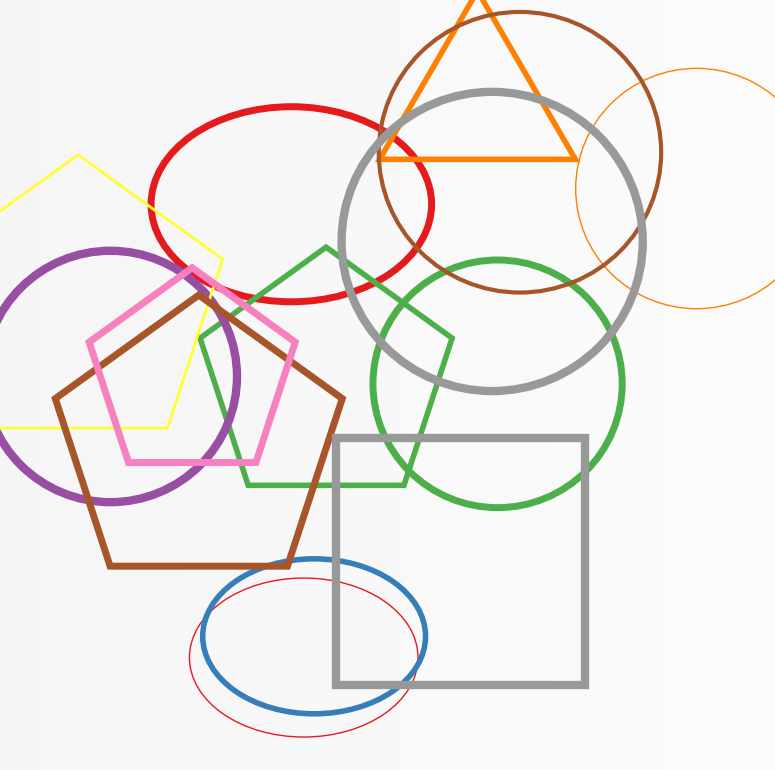[{"shape": "oval", "thickness": 0.5, "radius": 0.74, "center": [0.392, 0.146]}, {"shape": "oval", "thickness": 2.5, "radius": 0.9, "center": [0.376, 0.735]}, {"shape": "oval", "thickness": 2, "radius": 0.72, "center": [0.405, 0.174]}, {"shape": "pentagon", "thickness": 2, "radius": 0.85, "center": [0.421, 0.508]}, {"shape": "circle", "thickness": 2.5, "radius": 0.8, "center": [0.642, 0.502]}, {"shape": "circle", "thickness": 3, "radius": 0.82, "center": [0.143, 0.511]}, {"shape": "circle", "thickness": 0.5, "radius": 0.78, "center": [0.899, 0.755]}, {"shape": "triangle", "thickness": 2, "radius": 0.73, "center": [0.616, 0.866]}, {"shape": "pentagon", "thickness": 1, "radius": 0.98, "center": [0.101, 0.603]}, {"shape": "pentagon", "thickness": 2.5, "radius": 0.97, "center": [0.256, 0.422]}, {"shape": "circle", "thickness": 1.5, "radius": 0.91, "center": [0.671, 0.802]}, {"shape": "pentagon", "thickness": 2.5, "radius": 0.7, "center": [0.248, 0.512]}, {"shape": "square", "thickness": 3, "radius": 0.8, "center": [0.594, 0.271]}, {"shape": "circle", "thickness": 3, "radius": 0.97, "center": [0.635, 0.686]}]